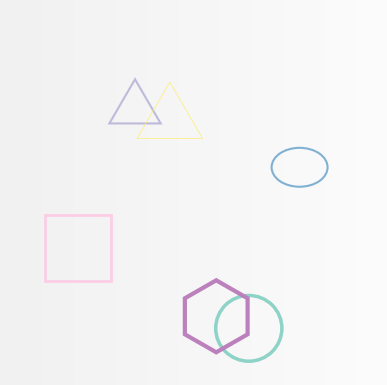[{"shape": "circle", "thickness": 2.5, "radius": 0.43, "center": [0.642, 0.147]}, {"shape": "triangle", "thickness": 1.5, "radius": 0.38, "center": [0.348, 0.718]}, {"shape": "oval", "thickness": 1.5, "radius": 0.36, "center": [0.773, 0.565]}, {"shape": "square", "thickness": 2, "radius": 0.43, "center": [0.202, 0.356]}, {"shape": "hexagon", "thickness": 3, "radius": 0.47, "center": [0.558, 0.178]}, {"shape": "triangle", "thickness": 0.5, "radius": 0.49, "center": [0.438, 0.689]}]